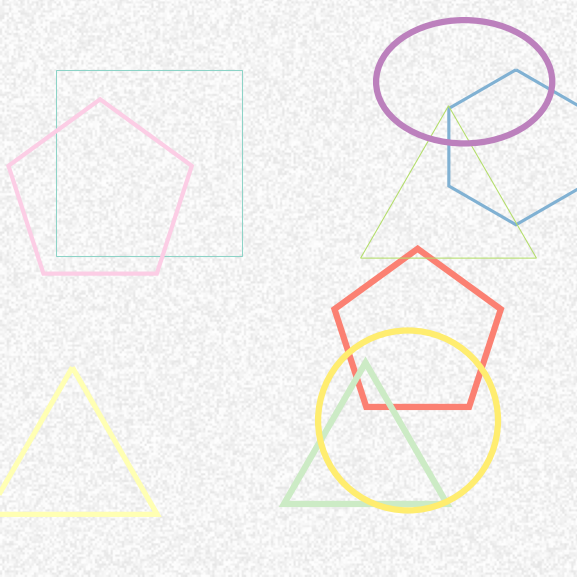[{"shape": "square", "thickness": 0.5, "radius": 0.81, "center": [0.258, 0.717]}, {"shape": "triangle", "thickness": 2.5, "radius": 0.85, "center": [0.125, 0.193]}, {"shape": "pentagon", "thickness": 3, "radius": 0.76, "center": [0.723, 0.417]}, {"shape": "hexagon", "thickness": 1.5, "radius": 0.67, "center": [0.893, 0.744]}, {"shape": "triangle", "thickness": 0.5, "radius": 0.88, "center": [0.777, 0.64]}, {"shape": "pentagon", "thickness": 2, "radius": 0.83, "center": [0.173, 0.66]}, {"shape": "oval", "thickness": 3, "radius": 0.76, "center": [0.804, 0.858]}, {"shape": "triangle", "thickness": 3, "radius": 0.82, "center": [0.633, 0.208]}, {"shape": "circle", "thickness": 3, "radius": 0.78, "center": [0.707, 0.271]}]